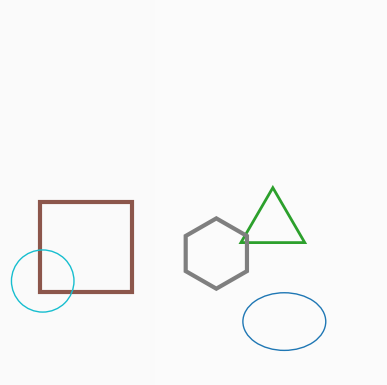[{"shape": "oval", "thickness": 1, "radius": 0.53, "center": [0.734, 0.165]}, {"shape": "triangle", "thickness": 2, "radius": 0.48, "center": [0.704, 0.417]}, {"shape": "square", "thickness": 3, "radius": 0.59, "center": [0.222, 0.358]}, {"shape": "hexagon", "thickness": 3, "radius": 0.46, "center": [0.558, 0.341]}, {"shape": "circle", "thickness": 1, "radius": 0.4, "center": [0.11, 0.27]}]